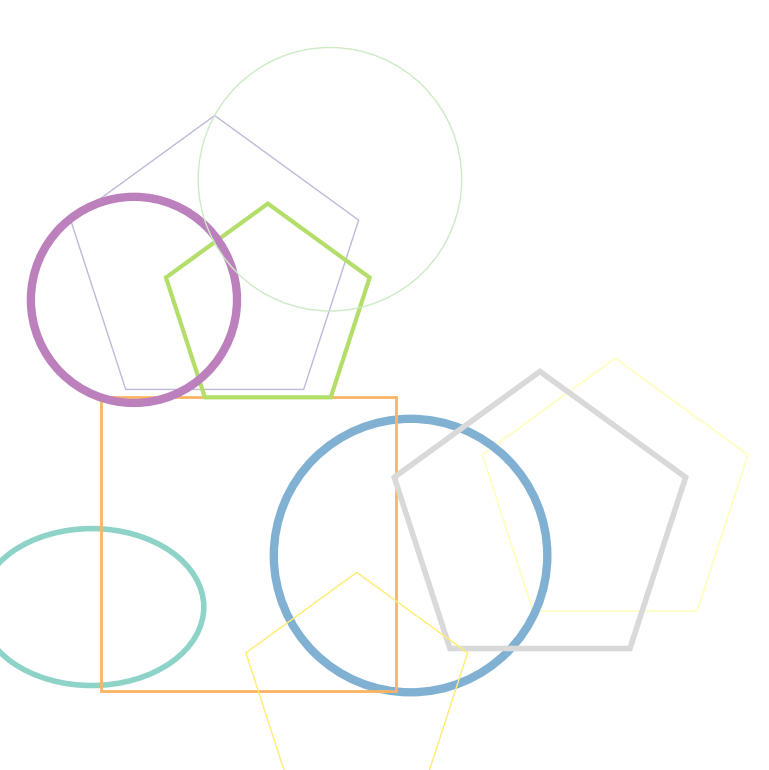[{"shape": "oval", "thickness": 2, "radius": 0.73, "center": [0.119, 0.212]}, {"shape": "pentagon", "thickness": 0.5, "radius": 0.91, "center": [0.799, 0.353]}, {"shape": "pentagon", "thickness": 0.5, "radius": 0.98, "center": [0.279, 0.653]}, {"shape": "circle", "thickness": 3, "radius": 0.89, "center": [0.533, 0.278]}, {"shape": "square", "thickness": 1, "radius": 0.96, "center": [0.323, 0.293]}, {"shape": "pentagon", "thickness": 1.5, "radius": 0.7, "center": [0.348, 0.597]}, {"shape": "pentagon", "thickness": 2, "radius": 0.99, "center": [0.701, 0.319]}, {"shape": "circle", "thickness": 3, "radius": 0.67, "center": [0.174, 0.611]}, {"shape": "circle", "thickness": 0.5, "radius": 0.86, "center": [0.429, 0.767]}, {"shape": "pentagon", "thickness": 0.5, "radius": 0.76, "center": [0.463, 0.105]}]